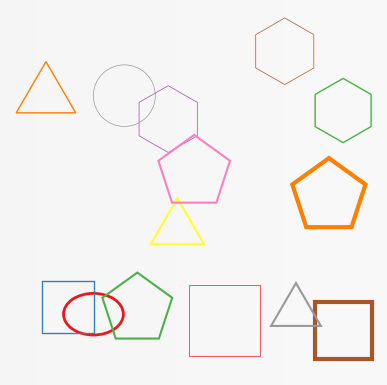[{"shape": "square", "thickness": 0.5, "radius": 0.46, "center": [0.58, 0.168]}, {"shape": "oval", "thickness": 2, "radius": 0.39, "center": [0.241, 0.184]}, {"shape": "square", "thickness": 1, "radius": 0.34, "center": [0.176, 0.203]}, {"shape": "hexagon", "thickness": 1, "radius": 0.42, "center": [0.886, 0.713]}, {"shape": "pentagon", "thickness": 1.5, "radius": 0.47, "center": [0.354, 0.197]}, {"shape": "hexagon", "thickness": 0.5, "radius": 0.43, "center": [0.434, 0.691]}, {"shape": "pentagon", "thickness": 3, "radius": 0.5, "center": [0.849, 0.49]}, {"shape": "triangle", "thickness": 1, "radius": 0.44, "center": [0.119, 0.751]}, {"shape": "triangle", "thickness": 1.5, "radius": 0.4, "center": [0.458, 0.405]}, {"shape": "square", "thickness": 3, "radius": 0.37, "center": [0.887, 0.141]}, {"shape": "hexagon", "thickness": 0.5, "radius": 0.43, "center": [0.735, 0.867]}, {"shape": "pentagon", "thickness": 1.5, "radius": 0.49, "center": [0.501, 0.552]}, {"shape": "circle", "thickness": 0.5, "radius": 0.4, "center": [0.321, 0.752]}, {"shape": "triangle", "thickness": 1.5, "radius": 0.37, "center": [0.764, 0.191]}]